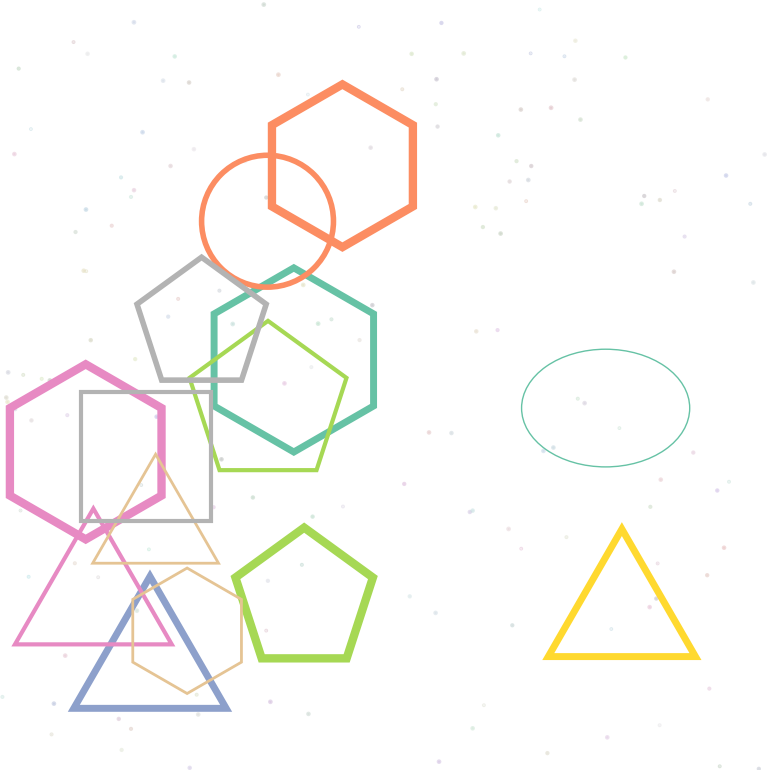[{"shape": "hexagon", "thickness": 2.5, "radius": 0.6, "center": [0.382, 0.533]}, {"shape": "oval", "thickness": 0.5, "radius": 0.55, "center": [0.787, 0.47]}, {"shape": "circle", "thickness": 2, "radius": 0.43, "center": [0.347, 0.713]}, {"shape": "hexagon", "thickness": 3, "radius": 0.53, "center": [0.445, 0.785]}, {"shape": "triangle", "thickness": 2.5, "radius": 0.57, "center": [0.195, 0.137]}, {"shape": "triangle", "thickness": 1.5, "radius": 0.59, "center": [0.121, 0.222]}, {"shape": "hexagon", "thickness": 3, "radius": 0.57, "center": [0.111, 0.413]}, {"shape": "pentagon", "thickness": 3, "radius": 0.47, "center": [0.395, 0.221]}, {"shape": "pentagon", "thickness": 1.5, "radius": 0.54, "center": [0.348, 0.476]}, {"shape": "triangle", "thickness": 2.5, "radius": 0.55, "center": [0.808, 0.202]}, {"shape": "hexagon", "thickness": 1, "radius": 0.41, "center": [0.243, 0.181]}, {"shape": "triangle", "thickness": 1, "radius": 0.47, "center": [0.202, 0.316]}, {"shape": "pentagon", "thickness": 2, "radius": 0.44, "center": [0.262, 0.578]}, {"shape": "square", "thickness": 1.5, "radius": 0.42, "center": [0.189, 0.407]}]